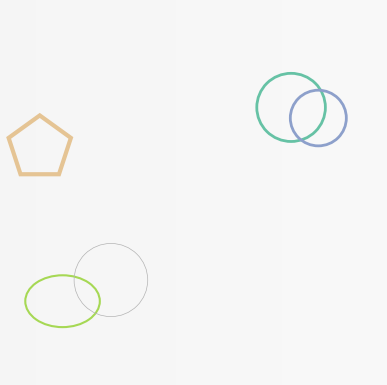[{"shape": "circle", "thickness": 2, "radius": 0.44, "center": [0.751, 0.721]}, {"shape": "circle", "thickness": 2, "radius": 0.36, "center": [0.821, 0.693]}, {"shape": "oval", "thickness": 1.5, "radius": 0.48, "center": [0.161, 0.218]}, {"shape": "pentagon", "thickness": 3, "radius": 0.42, "center": [0.103, 0.616]}, {"shape": "circle", "thickness": 0.5, "radius": 0.48, "center": [0.286, 0.273]}]